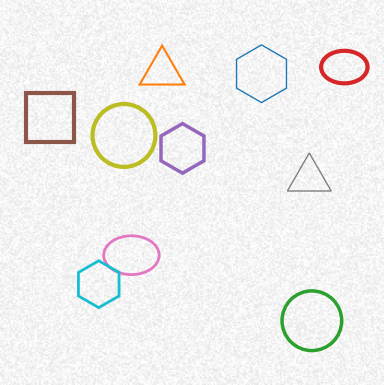[{"shape": "hexagon", "thickness": 1, "radius": 0.37, "center": [0.679, 0.808]}, {"shape": "triangle", "thickness": 1.5, "radius": 0.34, "center": [0.421, 0.814]}, {"shape": "circle", "thickness": 2.5, "radius": 0.39, "center": [0.81, 0.167]}, {"shape": "oval", "thickness": 3, "radius": 0.3, "center": [0.894, 0.826]}, {"shape": "hexagon", "thickness": 2.5, "radius": 0.32, "center": [0.474, 0.615]}, {"shape": "square", "thickness": 3, "radius": 0.31, "center": [0.131, 0.695]}, {"shape": "oval", "thickness": 2, "radius": 0.36, "center": [0.341, 0.337]}, {"shape": "triangle", "thickness": 1, "radius": 0.33, "center": [0.803, 0.537]}, {"shape": "circle", "thickness": 3, "radius": 0.41, "center": [0.322, 0.648]}, {"shape": "hexagon", "thickness": 2, "radius": 0.3, "center": [0.256, 0.262]}]